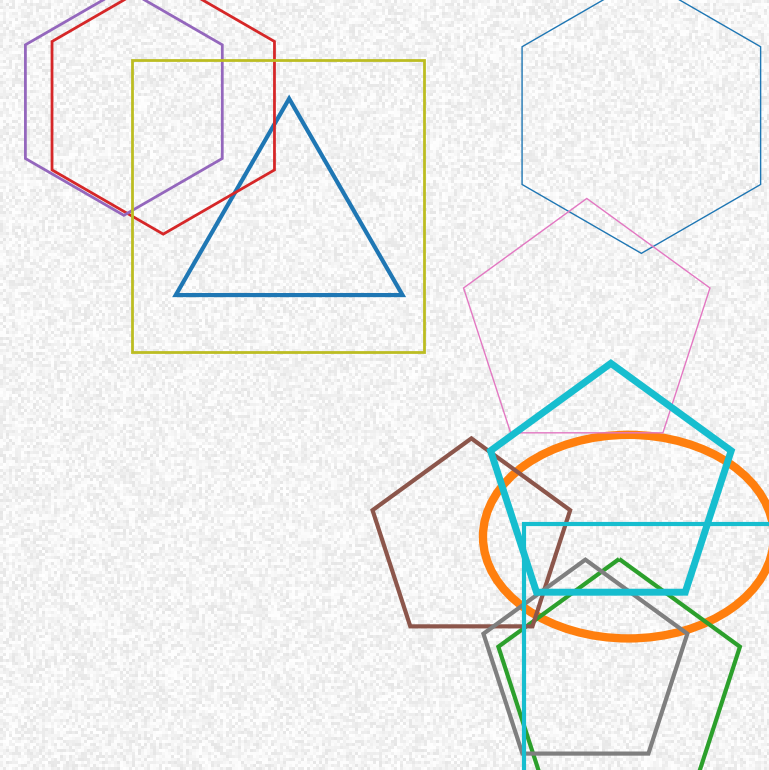[{"shape": "triangle", "thickness": 1.5, "radius": 0.85, "center": [0.376, 0.702]}, {"shape": "hexagon", "thickness": 0.5, "radius": 0.89, "center": [0.833, 0.85]}, {"shape": "oval", "thickness": 3, "radius": 0.94, "center": [0.816, 0.303]}, {"shape": "pentagon", "thickness": 1.5, "radius": 0.82, "center": [0.804, 0.109]}, {"shape": "hexagon", "thickness": 1, "radius": 0.83, "center": [0.212, 0.863]}, {"shape": "hexagon", "thickness": 1, "radius": 0.74, "center": [0.161, 0.868]}, {"shape": "pentagon", "thickness": 1.5, "radius": 0.67, "center": [0.612, 0.296]}, {"shape": "pentagon", "thickness": 0.5, "radius": 0.84, "center": [0.762, 0.574]}, {"shape": "pentagon", "thickness": 1.5, "radius": 0.7, "center": [0.76, 0.134]}, {"shape": "square", "thickness": 1, "radius": 0.95, "center": [0.361, 0.733]}, {"shape": "pentagon", "thickness": 2.5, "radius": 0.82, "center": [0.793, 0.364]}, {"shape": "square", "thickness": 1.5, "radius": 0.87, "center": [0.853, 0.146]}]